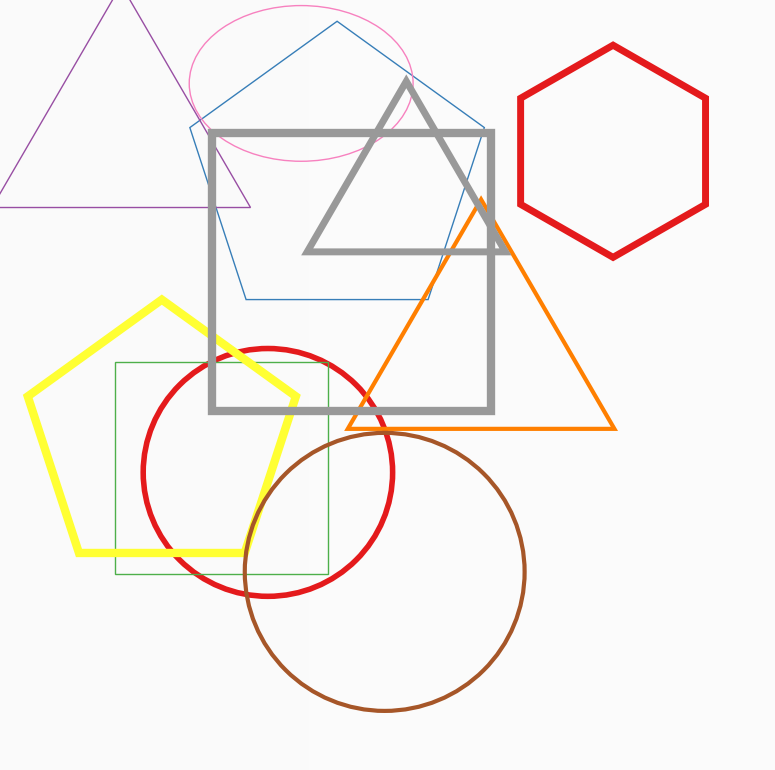[{"shape": "hexagon", "thickness": 2.5, "radius": 0.69, "center": [0.791, 0.804]}, {"shape": "circle", "thickness": 2, "radius": 0.8, "center": [0.346, 0.386]}, {"shape": "pentagon", "thickness": 0.5, "radius": 1.0, "center": [0.435, 0.773]}, {"shape": "square", "thickness": 0.5, "radius": 0.69, "center": [0.286, 0.392]}, {"shape": "triangle", "thickness": 0.5, "radius": 0.96, "center": [0.156, 0.827]}, {"shape": "triangle", "thickness": 1.5, "radius": 0.99, "center": [0.621, 0.542]}, {"shape": "pentagon", "thickness": 3, "radius": 0.91, "center": [0.209, 0.429]}, {"shape": "circle", "thickness": 1.5, "radius": 0.9, "center": [0.496, 0.257]}, {"shape": "oval", "thickness": 0.5, "radius": 0.72, "center": [0.389, 0.892]}, {"shape": "triangle", "thickness": 2.5, "radius": 0.74, "center": [0.524, 0.747]}, {"shape": "square", "thickness": 3, "radius": 0.9, "center": [0.454, 0.647]}]